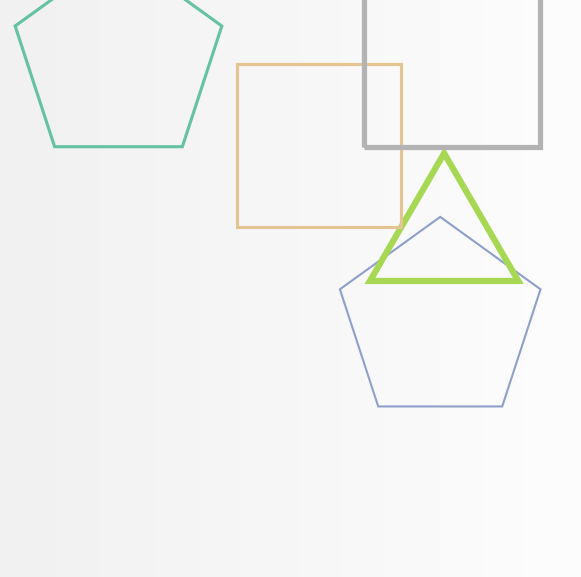[{"shape": "pentagon", "thickness": 1.5, "radius": 0.93, "center": [0.204, 0.896]}, {"shape": "pentagon", "thickness": 1, "radius": 0.91, "center": [0.757, 0.442]}, {"shape": "triangle", "thickness": 3, "radius": 0.74, "center": [0.764, 0.586]}, {"shape": "square", "thickness": 1.5, "radius": 0.71, "center": [0.549, 0.748]}, {"shape": "square", "thickness": 2.5, "radius": 0.76, "center": [0.777, 0.897]}]